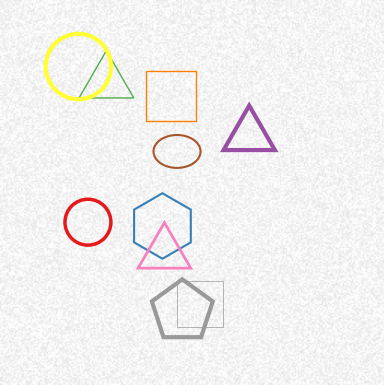[{"shape": "circle", "thickness": 2.5, "radius": 0.3, "center": [0.228, 0.423]}, {"shape": "hexagon", "thickness": 1.5, "radius": 0.43, "center": [0.422, 0.413]}, {"shape": "triangle", "thickness": 1, "radius": 0.41, "center": [0.276, 0.787]}, {"shape": "triangle", "thickness": 3, "radius": 0.39, "center": [0.647, 0.649]}, {"shape": "square", "thickness": 1, "radius": 0.32, "center": [0.444, 0.75]}, {"shape": "circle", "thickness": 3, "radius": 0.42, "center": [0.204, 0.827]}, {"shape": "oval", "thickness": 1.5, "radius": 0.31, "center": [0.46, 0.607]}, {"shape": "triangle", "thickness": 2, "radius": 0.39, "center": [0.427, 0.343]}, {"shape": "pentagon", "thickness": 3, "radius": 0.42, "center": [0.474, 0.191]}, {"shape": "square", "thickness": 0.5, "radius": 0.3, "center": [0.519, 0.211]}]